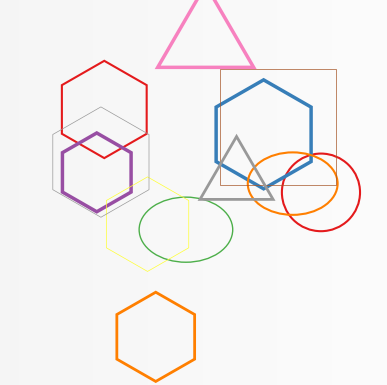[{"shape": "hexagon", "thickness": 1.5, "radius": 0.63, "center": [0.269, 0.716]}, {"shape": "circle", "thickness": 1.5, "radius": 0.5, "center": [0.828, 0.5]}, {"shape": "hexagon", "thickness": 2.5, "radius": 0.71, "center": [0.68, 0.651]}, {"shape": "oval", "thickness": 1, "radius": 0.6, "center": [0.48, 0.403]}, {"shape": "hexagon", "thickness": 2.5, "radius": 0.51, "center": [0.25, 0.552]}, {"shape": "oval", "thickness": 1.5, "radius": 0.58, "center": [0.755, 0.523]}, {"shape": "hexagon", "thickness": 2, "radius": 0.58, "center": [0.402, 0.125]}, {"shape": "hexagon", "thickness": 0.5, "radius": 0.61, "center": [0.381, 0.418]}, {"shape": "square", "thickness": 0.5, "radius": 0.75, "center": [0.717, 0.67]}, {"shape": "triangle", "thickness": 2.5, "radius": 0.71, "center": [0.531, 0.897]}, {"shape": "triangle", "thickness": 2, "radius": 0.54, "center": [0.61, 0.537]}, {"shape": "hexagon", "thickness": 0.5, "radius": 0.72, "center": [0.26, 0.579]}]